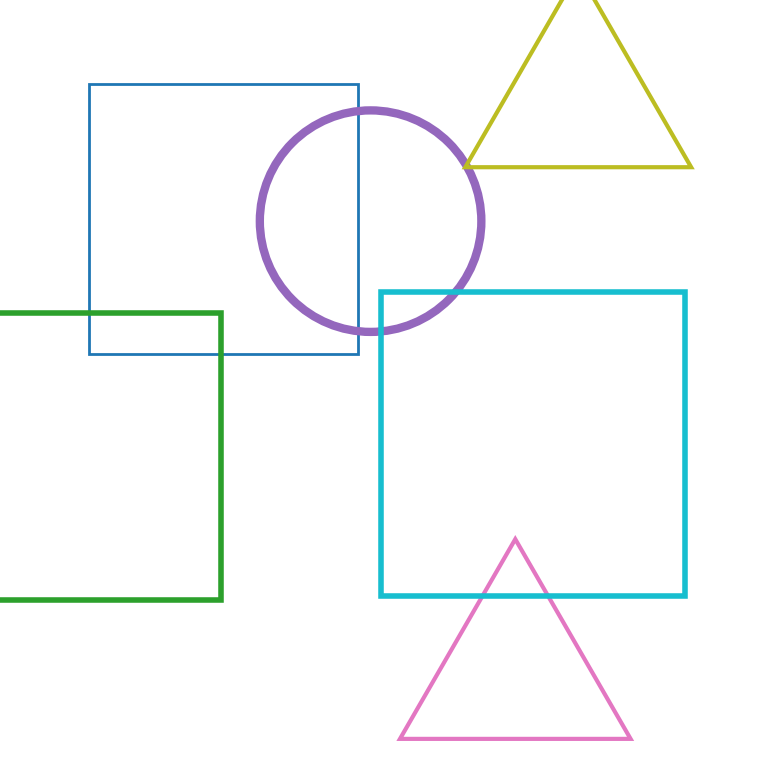[{"shape": "square", "thickness": 1, "radius": 0.87, "center": [0.29, 0.716]}, {"shape": "square", "thickness": 2, "radius": 0.93, "center": [0.1, 0.407]}, {"shape": "circle", "thickness": 3, "radius": 0.72, "center": [0.481, 0.713]}, {"shape": "triangle", "thickness": 1.5, "radius": 0.86, "center": [0.669, 0.127]}, {"shape": "triangle", "thickness": 1.5, "radius": 0.85, "center": [0.751, 0.868]}, {"shape": "square", "thickness": 2, "radius": 0.99, "center": [0.693, 0.423]}]